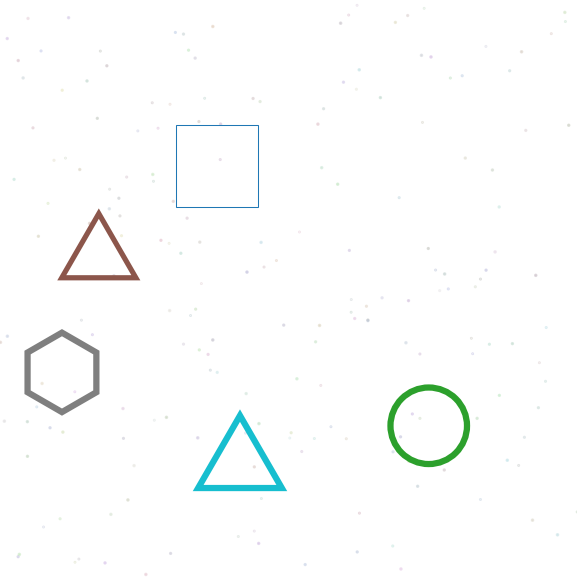[{"shape": "square", "thickness": 0.5, "radius": 0.35, "center": [0.376, 0.711]}, {"shape": "circle", "thickness": 3, "radius": 0.33, "center": [0.742, 0.262]}, {"shape": "triangle", "thickness": 2.5, "radius": 0.37, "center": [0.171, 0.555]}, {"shape": "hexagon", "thickness": 3, "radius": 0.34, "center": [0.107, 0.354]}, {"shape": "triangle", "thickness": 3, "radius": 0.42, "center": [0.416, 0.196]}]